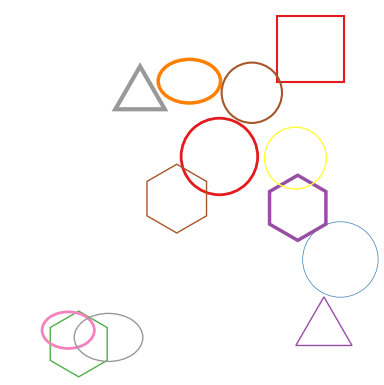[{"shape": "square", "thickness": 1.5, "radius": 0.43, "center": [0.807, 0.873]}, {"shape": "circle", "thickness": 2, "radius": 0.5, "center": [0.57, 0.594]}, {"shape": "circle", "thickness": 0.5, "radius": 0.49, "center": [0.884, 0.326]}, {"shape": "hexagon", "thickness": 1, "radius": 0.43, "center": [0.204, 0.107]}, {"shape": "triangle", "thickness": 1, "radius": 0.42, "center": [0.841, 0.145]}, {"shape": "hexagon", "thickness": 2.5, "radius": 0.42, "center": [0.773, 0.46]}, {"shape": "oval", "thickness": 2.5, "radius": 0.4, "center": [0.492, 0.789]}, {"shape": "circle", "thickness": 1, "radius": 0.4, "center": [0.767, 0.589]}, {"shape": "hexagon", "thickness": 1, "radius": 0.45, "center": [0.459, 0.484]}, {"shape": "circle", "thickness": 1.5, "radius": 0.39, "center": [0.654, 0.759]}, {"shape": "oval", "thickness": 2, "radius": 0.34, "center": [0.177, 0.142]}, {"shape": "oval", "thickness": 1, "radius": 0.45, "center": [0.282, 0.124]}, {"shape": "triangle", "thickness": 3, "radius": 0.37, "center": [0.364, 0.753]}]